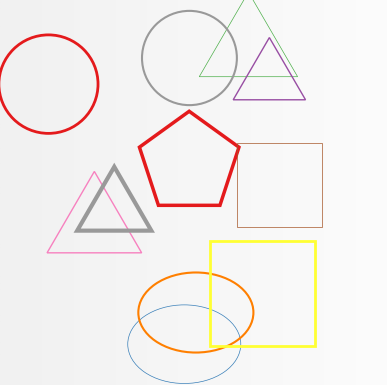[{"shape": "circle", "thickness": 2, "radius": 0.64, "center": [0.125, 0.781]}, {"shape": "pentagon", "thickness": 2.5, "radius": 0.68, "center": [0.488, 0.576]}, {"shape": "oval", "thickness": 0.5, "radius": 0.73, "center": [0.476, 0.106]}, {"shape": "triangle", "thickness": 0.5, "radius": 0.73, "center": [0.641, 0.874]}, {"shape": "triangle", "thickness": 1, "radius": 0.54, "center": [0.695, 0.795]}, {"shape": "oval", "thickness": 1.5, "radius": 0.74, "center": [0.505, 0.188]}, {"shape": "square", "thickness": 2, "radius": 0.68, "center": [0.678, 0.238]}, {"shape": "square", "thickness": 0.5, "radius": 0.55, "center": [0.721, 0.52]}, {"shape": "triangle", "thickness": 1, "radius": 0.7, "center": [0.244, 0.414]}, {"shape": "triangle", "thickness": 3, "radius": 0.55, "center": [0.295, 0.456]}, {"shape": "circle", "thickness": 1.5, "radius": 0.61, "center": [0.489, 0.849]}]